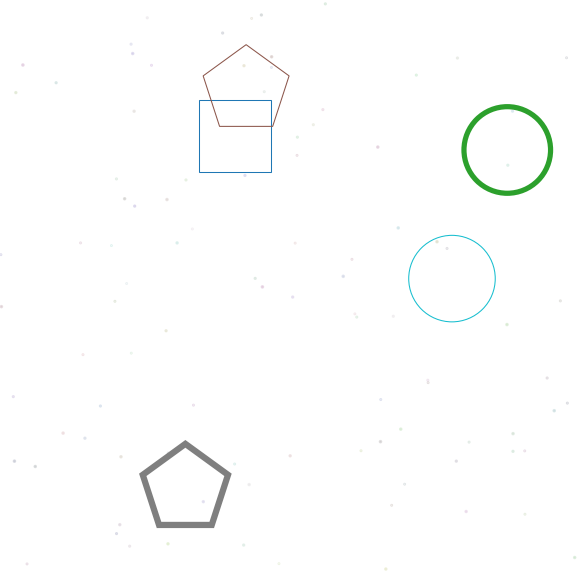[{"shape": "square", "thickness": 0.5, "radius": 0.31, "center": [0.407, 0.764]}, {"shape": "circle", "thickness": 2.5, "radius": 0.37, "center": [0.878, 0.739]}, {"shape": "pentagon", "thickness": 0.5, "radius": 0.39, "center": [0.426, 0.844]}, {"shape": "pentagon", "thickness": 3, "radius": 0.39, "center": [0.321, 0.153]}, {"shape": "circle", "thickness": 0.5, "radius": 0.37, "center": [0.783, 0.517]}]